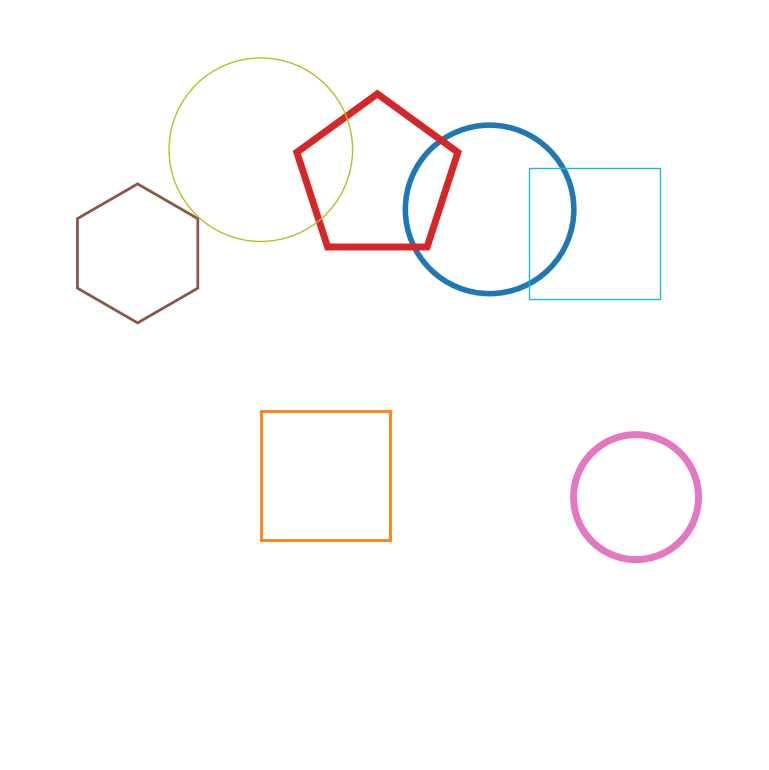[{"shape": "circle", "thickness": 2, "radius": 0.55, "center": [0.636, 0.728]}, {"shape": "square", "thickness": 1, "radius": 0.42, "center": [0.423, 0.383]}, {"shape": "pentagon", "thickness": 2.5, "radius": 0.55, "center": [0.49, 0.768]}, {"shape": "hexagon", "thickness": 1, "radius": 0.45, "center": [0.179, 0.671]}, {"shape": "circle", "thickness": 2.5, "radius": 0.41, "center": [0.826, 0.354]}, {"shape": "circle", "thickness": 0.5, "radius": 0.6, "center": [0.339, 0.806]}, {"shape": "square", "thickness": 0.5, "radius": 0.42, "center": [0.773, 0.697]}]